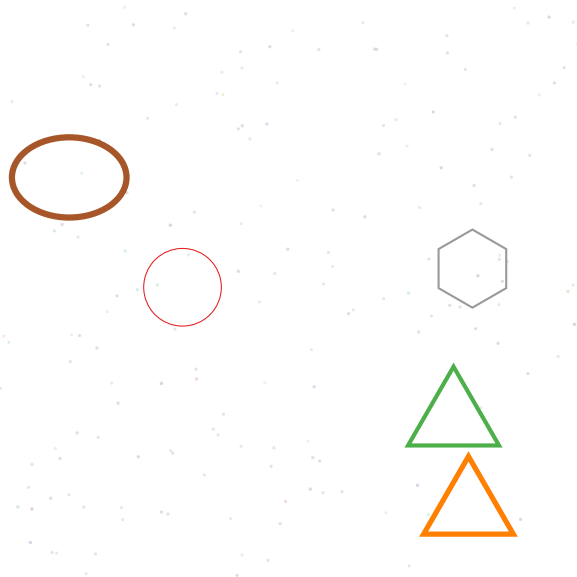[{"shape": "circle", "thickness": 0.5, "radius": 0.34, "center": [0.316, 0.502]}, {"shape": "triangle", "thickness": 2, "radius": 0.45, "center": [0.785, 0.273]}, {"shape": "triangle", "thickness": 2.5, "radius": 0.45, "center": [0.811, 0.119]}, {"shape": "oval", "thickness": 3, "radius": 0.5, "center": [0.12, 0.692]}, {"shape": "hexagon", "thickness": 1, "radius": 0.34, "center": [0.818, 0.534]}]